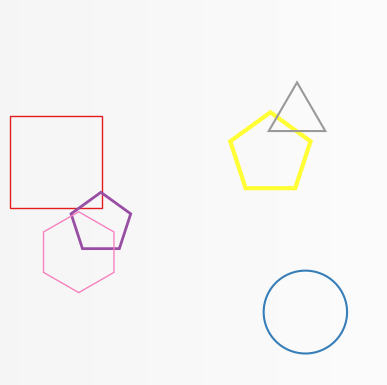[{"shape": "square", "thickness": 1, "radius": 0.6, "center": [0.144, 0.579]}, {"shape": "circle", "thickness": 1.5, "radius": 0.54, "center": [0.788, 0.189]}, {"shape": "pentagon", "thickness": 2, "radius": 0.4, "center": [0.26, 0.42]}, {"shape": "pentagon", "thickness": 3, "radius": 0.54, "center": [0.698, 0.599]}, {"shape": "hexagon", "thickness": 1, "radius": 0.52, "center": [0.203, 0.345]}, {"shape": "triangle", "thickness": 1.5, "radius": 0.42, "center": [0.767, 0.702]}]